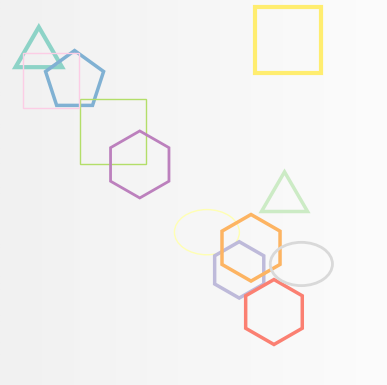[{"shape": "triangle", "thickness": 3, "radius": 0.35, "center": [0.1, 0.86]}, {"shape": "oval", "thickness": 1, "radius": 0.42, "center": [0.534, 0.397]}, {"shape": "hexagon", "thickness": 2.5, "radius": 0.37, "center": [0.617, 0.299]}, {"shape": "hexagon", "thickness": 2.5, "radius": 0.42, "center": [0.707, 0.19]}, {"shape": "pentagon", "thickness": 2.5, "radius": 0.39, "center": [0.192, 0.79]}, {"shape": "hexagon", "thickness": 2.5, "radius": 0.43, "center": [0.648, 0.356]}, {"shape": "square", "thickness": 1, "radius": 0.42, "center": [0.291, 0.659]}, {"shape": "square", "thickness": 1, "radius": 0.36, "center": [0.132, 0.79]}, {"shape": "oval", "thickness": 2, "radius": 0.4, "center": [0.778, 0.314]}, {"shape": "hexagon", "thickness": 2, "radius": 0.44, "center": [0.361, 0.573]}, {"shape": "triangle", "thickness": 2.5, "radius": 0.34, "center": [0.734, 0.485]}, {"shape": "square", "thickness": 3, "radius": 0.43, "center": [0.743, 0.897]}]